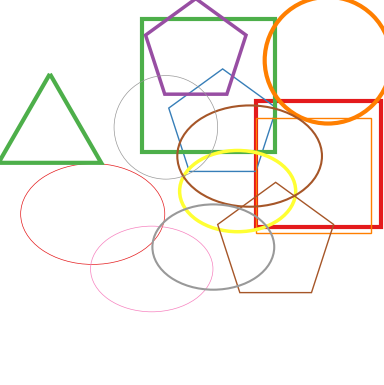[{"shape": "oval", "thickness": 0.5, "radius": 0.94, "center": [0.241, 0.444]}, {"shape": "square", "thickness": 3, "radius": 0.82, "center": [0.827, 0.575]}, {"shape": "pentagon", "thickness": 1, "radius": 0.74, "center": [0.578, 0.674]}, {"shape": "triangle", "thickness": 3, "radius": 0.77, "center": [0.13, 0.654]}, {"shape": "square", "thickness": 3, "radius": 0.86, "center": [0.541, 0.778]}, {"shape": "pentagon", "thickness": 2.5, "radius": 0.69, "center": [0.509, 0.866]}, {"shape": "circle", "thickness": 3, "radius": 0.82, "center": [0.852, 0.844]}, {"shape": "square", "thickness": 1, "radius": 0.75, "center": [0.815, 0.544]}, {"shape": "oval", "thickness": 2.5, "radius": 0.75, "center": [0.617, 0.504]}, {"shape": "oval", "thickness": 1.5, "radius": 0.94, "center": [0.648, 0.595]}, {"shape": "pentagon", "thickness": 1, "radius": 0.79, "center": [0.716, 0.368]}, {"shape": "oval", "thickness": 0.5, "radius": 0.79, "center": [0.394, 0.301]}, {"shape": "circle", "thickness": 0.5, "radius": 0.67, "center": [0.431, 0.669]}, {"shape": "oval", "thickness": 1.5, "radius": 0.79, "center": [0.554, 0.358]}]